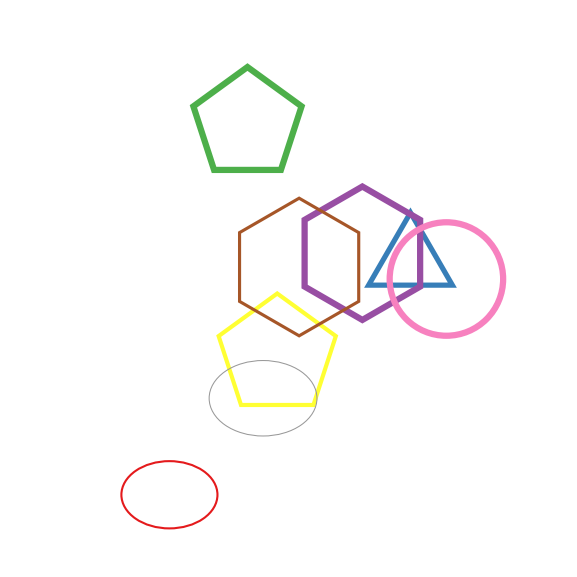[{"shape": "oval", "thickness": 1, "radius": 0.42, "center": [0.293, 0.142]}, {"shape": "triangle", "thickness": 2.5, "radius": 0.42, "center": [0.711, 0.547]}, {"shape": "pentagon", "thickness": 3, "radius": 0.49, "center": [0.429, 0.785]}, {"shape": "hexagon", "thickness": 3, "radius": 0.58, "center": [0.627, 0.561]}, {"shape": "pentagon", "thickness": 2, "radius": 0.53, "center": [0.48, 0.384]}, {"shape": "hexagon", "thickness": 1.5, "radius": 0.6, "center": [0.518, 0.537]}, {"shape": "circle", "thickness": 3, "radius": 0.49, "center": [0.773, 0.516]}, {"shape": "oval", "thickness": 0.5, "radius": 0.47, "center": [0.456, 0.31]}]